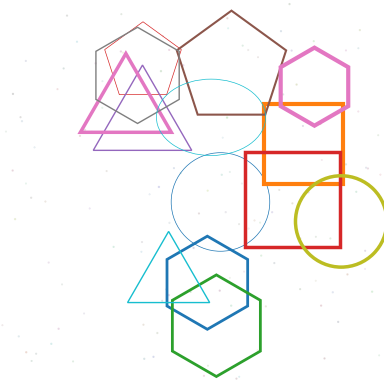[{"shape": "circle", "thickness": 0.5, "radius": 0.64, "center": [0.573, 0.475]}, {"shape": "hexagon", "thickness": 2, "radius": 0.6, "center": [0.539, 0.266]}, {"shape": "square", "thickness": 3, "radius": 0.51, "center": [0.789, 0.626]}, {"shape": "hexagon", "thickness": 2, "radius": 0.66, "center": [0.562, 0.154]}, {"shape": "square", "thickness": 2.5, "radius": 0.62, "center": [0.759, 0.482]}, {"shape": "pentagon", "thickness": 0.5, "radius": 0.52, "center": [0.371, 0.839]}, {"shape": "triangle", "thickness": 1, "radius": 0.74, "center": [0.37, 0.683]}, {"shape": "pentagon", "thickness": 1.5, "radius": 0.75, "center": [0.601, 0.823]}, {"shape": "triangle", "thickness": 2.5, "radius": 0.68, "center": [0.327, 0.725]}, {"shape": "hexagon", "thickness": 3, "radius": 0.51, "center": [0.817, 0.775]}, {"shape": "hexagon", "thickness": 1, "radius": 0.62, "center": [0.357, 0.804]}, {"shape": "circle", "thickness": 2.5, "radius": 0.59, "center": [0.886, 0.425]}, {"shape": "oval", "thickness": 0.5, "radius": 0.71, "center": [0.548, 0.695]}, {"shape": "triangle", "thickness": 1, "radius": 0.62, "center": [0.438, 0.276]}]